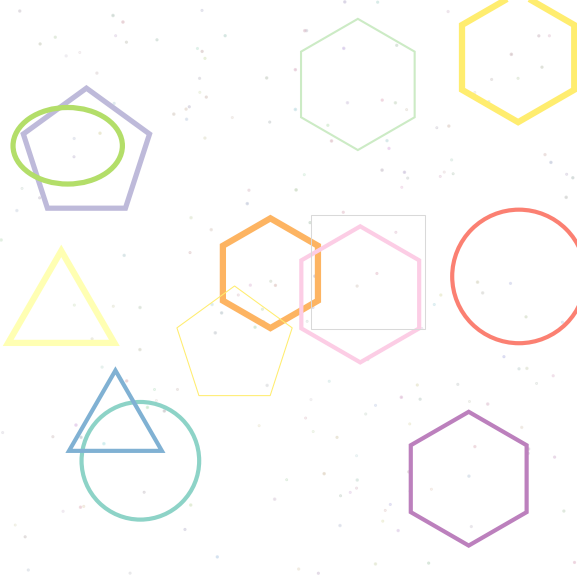[{"shape": "circle", "thickness": 2, "radius": 0.51, "center": [0.243, 0.201]}, {"shape": "triangle", "thickness": 3, "radius": 0.53, "center": [0.106, 0.458]}, {"shape": "pentagon", "thickness": 2.5, "radius": 0.57, "center": [0.15, 0.732]}, {"shape": "circle", "thickness": 2, "radius": 0.58, "center": [0.899, 0.52]}, {"shape": "triangle", "thickness": 2, "radius": 0.46, "center": [0.2, 0.265]}, {"shape": "hexagon", "thickness": 3, "radius": 0.48, "center": [0.468, 0.526]}, {"shape": "oval", "thickness": 2.5, "radius": 0.47, "center": [0.117, 0.747]}, {"shape": "hexagon", "thickness": 2, "radius": 0.59, "center": [0.624, 0.489]}, {"shape": "square", "thickness": 0.5, "radius": 0.49, "center": [0.637, 0.528]}, {"shape": "hexagon", "thickness": 2, "radius": 0.58, "center": [0.812, 0.17]}, {"shape": "hexagon", "thickness": 1, "radius": 0.57, "center": [0.62, 0.853]}, {"shape": "hexagon", "thickness": 3, "radius": 0.56, "center": [0.897, 0.9]}, {"shape": "pentagon", "thickness": 0.5, "radius": 0.52, "center": [0.406, 0.399]}]